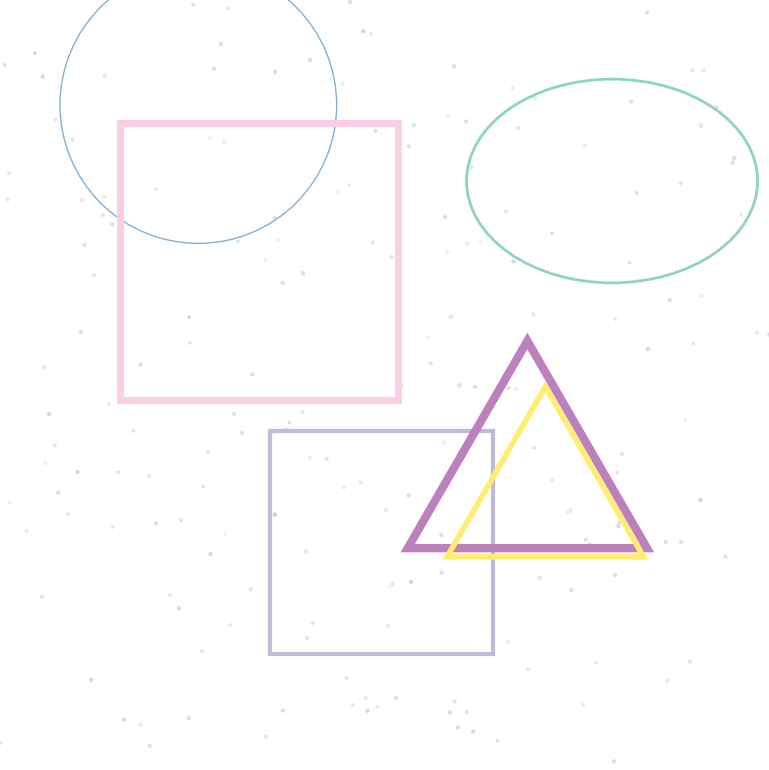[{"shape": "oval", "thickness": 1, "radius": 0.94, "center": [0.795, 0.765]}, {"shape": "square", "thickness": 1.5, "radius": 0.72, "center": [0.495, 0.295]}, {"shape": "circle", "thickness": 0.5, "radius": 0.9, "center": [0.258, 0.864]}, {"shape": "square", "thickness": 2.5, "radius": 0.9, "center": [0.336, 0.66]}, {"shape": "triangle", "thickness": 3, "radius": 0.9, "center": [0.685, 0.378]}, {"shape": "triangle", "thickness": 2, "radius": 0.74, "center": [0.708, 0.35]}]